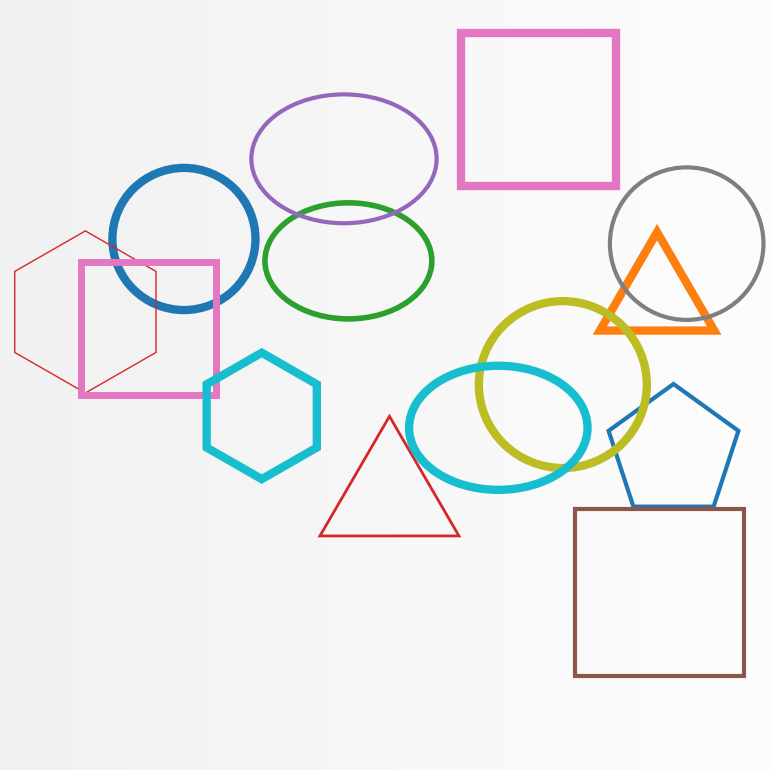[{"shape": "pentagon", "thickness": 1.5, "radius": 0.44, "center": [0.869, 0.413]}, {"shape": "circle", "thickness": 3, "radius": 0.46, "center": [0.237, 0.69]}, {"shape": "triangle", "thickness": 3, "radius": 0.43, "center": [0.848, 0.613]}, {"shape": "oval", "thickness": 2, "radius": 0.54, "center": [0.45, 0.661]}, {"shape": "hexagon", "thickness": 0.5, "radius": 0.53, "center": [0.11, 0.595]}, {"shape": "triangle", "thickness": 1, "radius": 0.52, "center": [0.503, 0.356]}, {"shape": "oval", "thickness": 1.5, "radius": 0.6, "center": [0.444, 0.794]}, {"shape": "square", "thickness": 1.5, "radius": 0.54, "center": [0.851, 0.231]}, {"shape": "square", "thickness": 3, "radius": 0.5, "center": [0.695, 0.858]}, {"shape": "square", "thickness": 2.5, "radius": 0.43, "center": [0.192, 0.573]}, {"shape": "circle", "thickness": 1.5, "radius": 0.5, "center": [0.886, 0.684]}, {"shape": "circle", "thickness": 3, "radius": 0.54, "center": [0.726, 0.501]}, {"shape": "oval", "thickness": 3, "radius": 0.58, "center": [0.643, 0.444]}, {"shape": "hexagon", "thickness": 3, "radius": 0.41, "center": [0.338, 0.46]}]